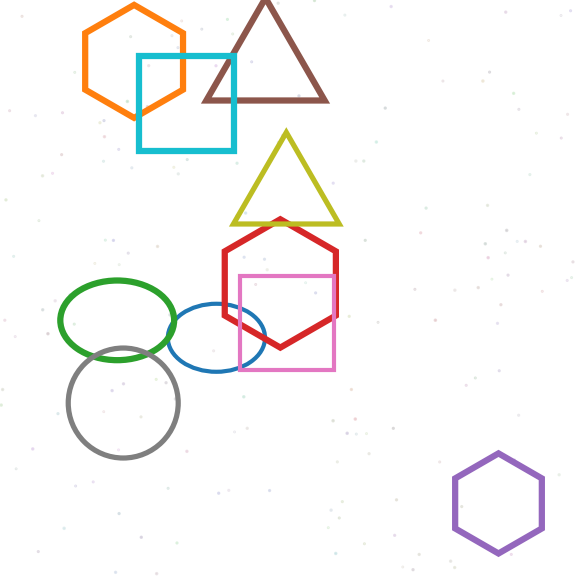[{"shape": "oval", "thickness": 2, "radius": 0.42, "center": [0.375, 0.414]}, {"shape": "hexagon", "thickness": 3, "radius": 0.49, "center": [0.232, 0.893]}, {"shape": "oval", "thickness": 3, "radius": 0.49, "center": [0.203, 0.444]}, {"shape": "hexagon", "thickness": 3, "radius": 0.56, "center": [0.485, 0.508]}, {"shape": "hexagon", "thickness": 3, "radius": 0.43, "center": [0.863, 0.127]}, {"shape": "triangle", "thickness": 3, "radius": 0.59, "center": [0.46, 0.884]}, {"shape": "square", "thickness": 2, "radius": 0.41, "center": [0.497, 0.439]}, {"shape": "circle", "thickness": 2.5, "radius": 0.48, "center": [0.213, 0.301]}, {"shape": "triangle", "thickness": 2.5, "radius": 0.53, "center": [0.496, 0.664]}, {"shape": "square", "thickness": 3, "radius": 0.41, "center": [0.323, 0.819]}]